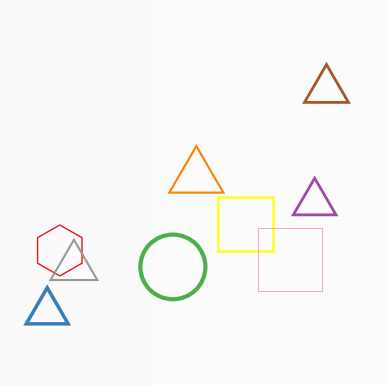[{"shape": "hexagon", "thickness": 1, "radius": 0.33, "center": [0.154, 0.349]}, {"shape": "triangle", "thickness": 2.5, "radius": 0.31, "center": [0.122, 0.19]}, {"shape": "circle", "thickness": 3, "radius": 0.42, "center": [0.446, 0.307]}, {"shape": "triangle", "thickness": 2, "radius": 0.32, "center": [0.812, 0.474]}, {"shape": "triangle", "thickness": 1.5, "radius": 0.4, "center": [0.507, 0.54]}, {"shape": "square", "thickness": 2, "radius": 0.35, "center": [0.633, 0.418]}, {"shape": "triangle", "thickness": 2, "radius": 0.33, "center": [0.843, 0.767]}, {"shape": "square", "thickness": 0.5, "radius": 0.41, "center": [0.749, 0.326]}, {"shape": "triangle", "thickness": 1.5, "radius": 0.35, "center": [0.191, 0.308]}]